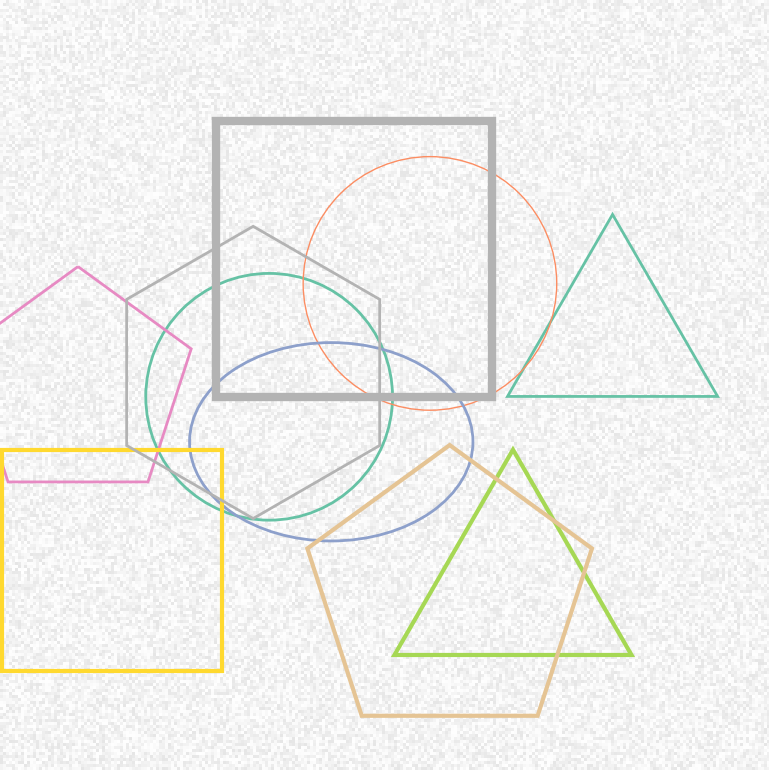[{"shape": "circle", "thickness": 1, "radius": 0.8, "center": [0.35, 0.485]}, {"shape": "triangle", "thickness": 1, "radius": 0.79, "center": [0.796, 0.564]}, {"shape": "circle", "thickness": 0.5, "radius": 0.82, "center": [0.558, 0.632]}, {"shape": "oval", "thickness": 1, "radius": 0.92, "center": [0.43, 0.426]}, {"shape": "pentagon", "thickness": 1, "radius": 0.77, "center": [0.101, 0.499]}, {"shape": "triangle", "thickness": 1.5, "radius": 0.89, "center": [0.666, 0.238]}, {"shape": "square", "thickness": 1.5, "radius": 0.72, "center": [0.146, 0.272]}, {"shape": "pentagon", "thickness": 1.5, "radius": 0.97, "center": [0.584, 0.228]}, {"shape": "hexagon", "thickness": 1, "radius": 0.95, "center": [0.329, 0.516]}, {"shape": "square", "thickness": 3, "radius": 0.9, "center": [0.459, 0.663]}]